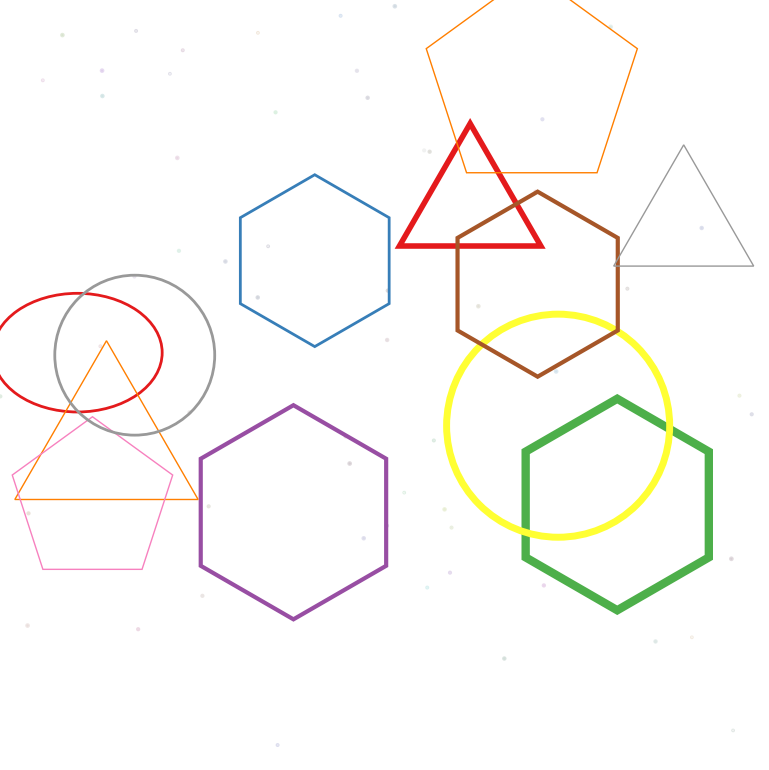[{"shape": "triangle", "thickness": 2, "radius": 0.53, "center": [0.611, 0.734]}, {"shape": "oval", "thickness": 1, "radius": 0.55, "center": [0.101, 0.542]}, {"shape": "hexagon", "thickness": 1, "radius": 0.56, "center": [0.409, 0.661]}, {"shape": "hexagon", "thickness": 3, "radius": 0.69, "center": [0.802, 0.345]}, {"shape": "hexagon", "thickness": 1.5, "radius": 0.7, "center": [0.381, 0.335]}, {"shape": "pentagon", "thickness": 0.5, "radius": 0.72, "center": [0.691, 0.892]}, {"shape": "triangle", "thickness": 0.5, "radius": 0.69, "center": [0.138, 0.42]}, {"shape": "circle", "thickness": 2.5, "radius": 0.72, "center": [0.725, 0.447]}, {"shape": "hexagon", "thickness": 1.5, "radius": 0.6, "center": [0.698, 0.631]}, {"shape": "pentagon", "thickness": 0.5, "radius": 0.55, "center": [0.12, 0.349]}, {"shape": "circle", "thickness": 1, "radius": 0.52, "center": [0.175, 0.539]}, {"shape": "triangle", "thickness": 0.5, "radius": 0.52, "center": [0.888, 0.707]}]